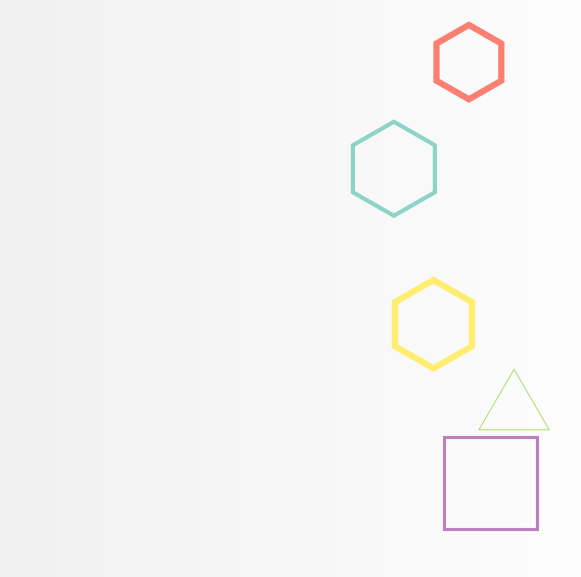[{"shape": "hexagon", "thickness": 2, "radius": 0.41, "center": [0.678, 0.707]}, {"shape": "hexagon", "thickness": 3, "radius": 0.32, "center": [0.807, 0.892]}, {"shape": "triangle", "thickness": 0.5, "radius": 0.35, "center": [0.884, 0.29]}, {"shape": "square", "thickness": 1.5, "radius": 0.4, "center": [0.843, 0.163]}, {"shape": "hexagon", "thickness": 3, "radius": 0.38, "center": [0.746, 0.438]}]